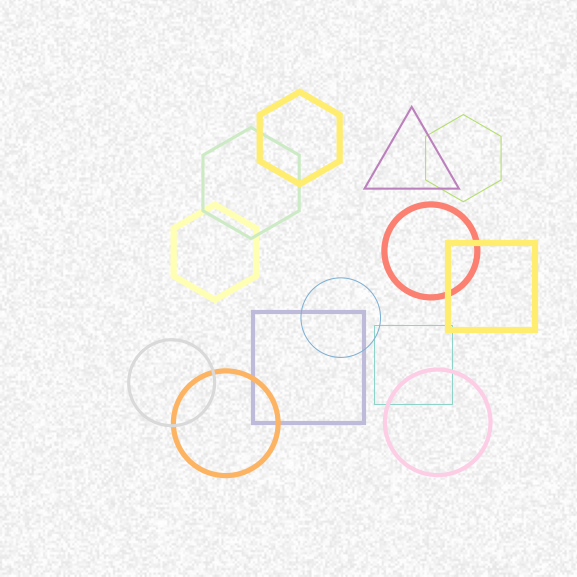[{"shape": "square", "thickness": 0.5, "radius": 0.34, "center": [0.715, 0.368]}, {"shape": "hexagon", "thickness": 3, "radius": 0.41, "center": [0.372, 0.562]}, {"shape": "square", "thickness": 2, "radius": 0.48, "center": [0.534, 0.363]}, {"shape": "circle", "thickness": 3, "radius": 0.4, "center": [0.746, 0.565]}, {"shape": "circle", "thickness": 0.5, "radius": 0.34, "center": [0.59, 0.449]}, {"shape": "circle", "thickness": 2.5, "radius": 0.45, "center": [0.391, 0.266]}, {"shape": "hexagon", "thickness": 0.5, "radius": 0.38, "center": [0.802, 0.725]}, {"shape": "circle", "thickness": 2, "radius": 0.46, "center": [0.758, 0.268]}, {"shape": "circle", "thickness": 1.5, "radius": 0.37, "center": [0.297, 0.336]}, {"shape": "triangle", "thickness": 1, "radius": 0.47, "center": [0.713, 0.72]}, {"shape": "hexagon", "thickness": 1.5, "radius": 0.48, "center": [0.435, 0.682]}, {"shape": "square", "thickness": 3, "radius": 0.38, "center": [0.851, 0.504]}, {"shape": "hexagon", "thickness": 3, "radius": 0.4, "center": [0.519, 0.76]}]